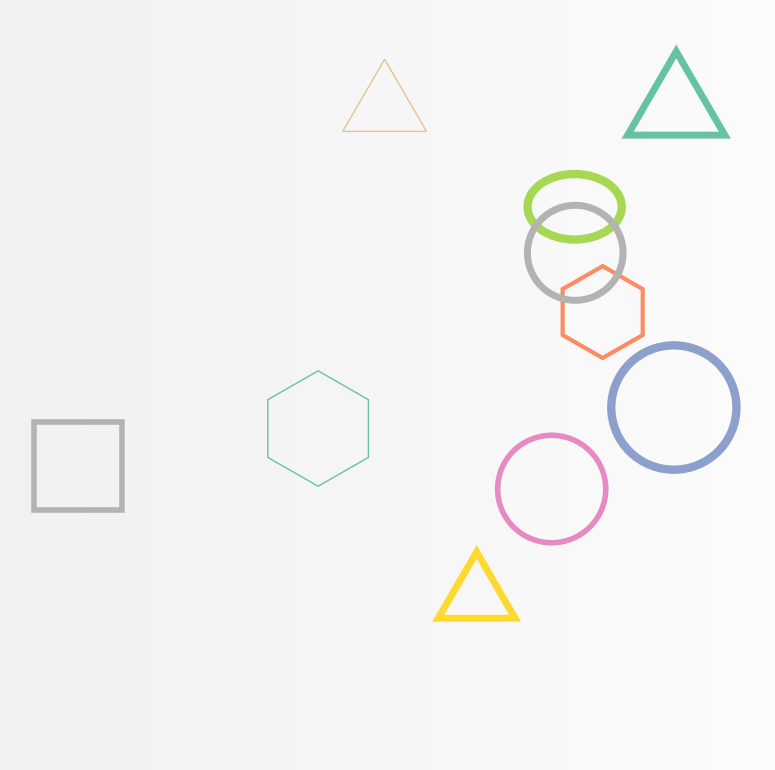[{"shape": "hexagon", "thickness": 0.5, "radius": 0.37, "center": [0.41, 0.443]}, {"shape": "triangle", "thickness": 2.5, "radius": 0.36, "center": [0.873, 0.861]}, {"shape": "hexagon", "thickness": 1.5, "radius": 0.3, "center": [0.778, 0.595]}, {"shape": "circle", "thickness": 3, "radius": 0.4, "center": [0.869, 0.471]}, {"shape": "circle", "thickness": 2, "radius": 0.35, "center": [0.712, 0.365]}, {"shape": "oval", "thickness": 3, "radius": 0.3, "center": [0.741, 0.731]}, {"shape": "triangle", "thickness": 2.5, "radius": 0.29, "center": [0.615, 0.226]}, {"shape": "triangle", "thickness": 0.5, "radius": 0.31, "center": [0.496, 0.861]}, {"shape": "square", "thickness": 2, "radius": 0.29, "center": [0.101, 0.395]}, {"shape": "circle", "thickness": 2.5, "radius": 0.31, "center": [0.742, 0.672]}]